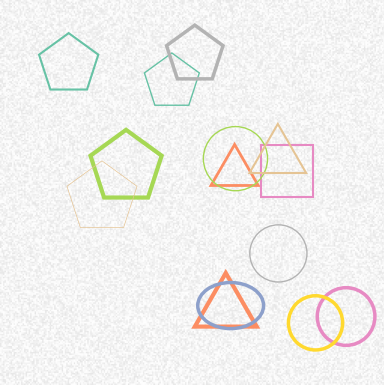[{"shape": "pentagon", "thickness": 1, "radius": 0.38, "center": [0.446, 0.787]}, {"shape": "pentagon", "thickness": 1.5, "radius": 0.4, "center": [0.178, 0.833]}, {"shape": "triangle", "thickness": 2, "radius": 0.35, "center": [0.609, 0.554]}, {"shape": "triangle", "thickness": 3, "radius": 0.46, "center": [0.586, 0.198]}, {"shape": "oval", "thickness": 2.5, "radius": 0.43, "center": [0.599, 0.206]}, {"shape": "circle", "thickness": 2.5, "radius": 0.37, "center": [0.899, 0.178]}, {"shape": "square", "thickness": 1.5, "radius": 0.33, "center": [0.745, 0.556]}, {"shape": "circle", "thickness": 1, "radius": 0.42, "center": [0.612, 0.588]}, {"shape": "pentagon", "thickness": 3, "radius": 0.49, "center": [0.327, 0.566]}, {"shape": "circle", "thickness": 2.5, "radius": 0.35, "center": [0.82, 0.161]}, {"shape": "pentagon", "thickness": 0.5, "radius": 0.48, "center": [0.265, 0.487]}, {"shape": "triangle", "thickness": 1.5, "radius": 0.42, "center": [0.722, 0.593]}, {"shape": "circle", "thickness": 1, "radius": 0.37, "center": [0.723, 0.342]}, {"shape": "pentagon", "thickness": 2.5, "radius": 0.39, "center": [0.506, 0.858]}]